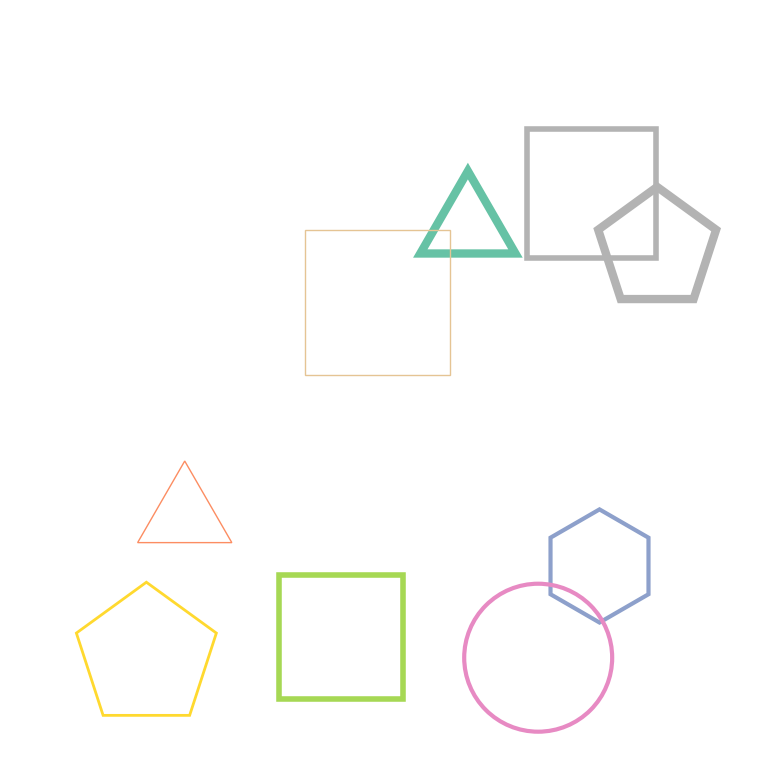[{"shape": "triangle", "thickness": 3, "radius": 0.36, "center": [0.608, 0.706]}, {"shape": "triangle", "thickness": 0.5, "radius": 0.35, "center": [0.24, 0.331]}, {"shape": "hexagon", "thickness": 1.5, "radius": 0.37, "center": [0.779, 0.265]}, {"shape": "circle", "thickness": 1.5, "radius": 0.48, "center": [0.699, 0.146]}, {"shape": "square", "thickness": 2, "radius": 0.4, "center": [0.443, 0.172]}, {"shape": "pentagon", "thickness": 1, "radius": 0.48, "center": [0.19, 0.148]}, {"shape": "square", "thickness": 0.5, "radius": 0.47, "center": [0.491, 0.607]}, {"shape": "pentagon", "thickness": 3, "radius": 0.4, "center": [0.853, 0.677]}, {"shape": "square", "thickness": 2, "radius": 0.42, "center": [0.768, 0.749]}]